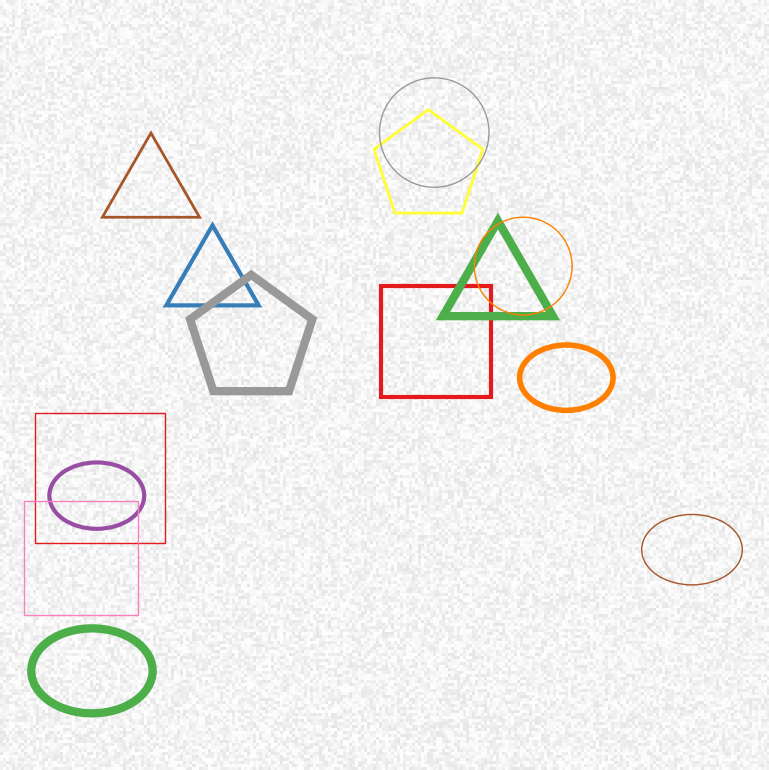[{"shape": "square", "thickness": 1.5, "radius": 0.36, "center": [0.566, 0.556]}, {"shape": "square", "thickness": 0.5, "radius": 0.42, "center": [0.13, 0.38]}, {"shape": "triangle", "thickness": 1.5, "radius": 0.35, "center": [0.276, 0.638]}, {"shape": "oval", "thickness": 3, "radius": 0.39, "center": [0.119, 0.129]}, {"shape": "triangle", "thickness": 3, "radius": 0.41, "center": [0.647, 0.631]}, {"shape": "oval", "thickness": 1.5, "radius": 0.31, "center": [0.126, 0.356]}, {"shape": "oval", "thickness": 2, "radius": 0.3, "center": [0.736, 0.51]}, {"shape": "circle", "thickness": 0.5, "radius": 0.32, "center": [0.679, 0.654]}, {"shape": "pentagon", "thickness": 1, "radius": 0.37, "center": [0.556, 0.783]}, {"shape": "triangle", "thickness": 1, "radius": 0.36, "center": [0.196, 0.754]}, {"shape": "oval", "thickness": 0.5, "radius": 0.33, "center": [0.899, 0.286]}, {"shape": "square", "thickness": 0.5, "radius": 0.37, "center": [0.105, 0.276]}, {"shape": "circle", "thickness": 0.5, "radius": 0.36, "center": [0.564, 0.828]}, {"shape": "pentagon", "thickness": 3, "radius": 0.42, "center": [0.326, 0.56]}]